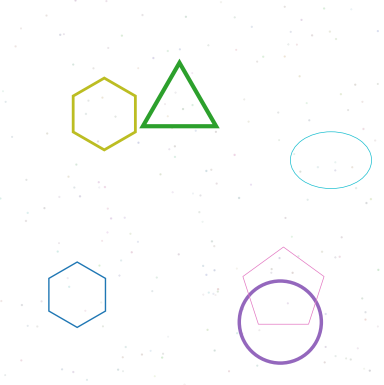[{"shape": "hexagon", "thickness": 1, "radius": 0.42, "center": [0.2, 0.234]}, {"shape": "triangle", "thickness": 3, "radius": 0.55, "center": [0.466, 0.727]}, {"shape": "circle", "thickness": 2.5, "radius": 0.53, "center": [0.728, 0.163]}, {"shape": "pentagon", "thickness": 0.5, "radius": 0.55, "center": [0.736, 0.248]}, {"shape": "hexagon", "thickness": 2, "radius": 0.47, "center": [0.271, 0.704]}, {"shape": "oval", "thickness": 0.5, "radius": 0.53, "center": [0.86, 0.584]}]